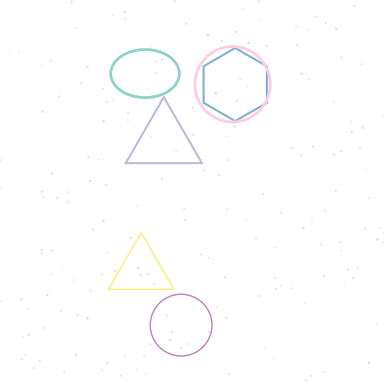[{"shape": "oval", "thickness": 2, "radius": 0.45, "center": [0.377, 0.809]}, {"shape": "triangle", "thickness": 1.5, "radius": 0.57, "center": [0.426, 0.633]}, {"shape": "hexagon", "thickness": 1.5, "radius": 0.47, "center": [0.611, 0.78]}, {"shape": "circle", "thickness": 2, "radius": 0.49, "center": [0.604, 0.781]}, {"shape": "circle", "thickness": 1, "radius": 0.4, "center": [0.47, 0.155]}, {"shape": "triangle", "thickness": 1, "radius": 0.49, "center": [0.367, 0.298]}]